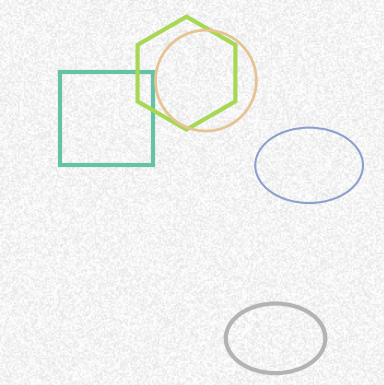[{"shape": "square", "thickness": 3, "radius": 0.61, "center": [0.276, 0.693]}, {"shape": "oval", "thickness": 1.5, "radius": 0.7, "center": [0.803, 0.571]}, {"shape": "hexagon", "thickness": 3, "radius": 0.73, "center": [0.484, 0.81]}, {"shape": "circle", "thickness": 2, "radius": 0.65, "center": [0.535, 0.791]}, {"shape": "oval", "thickness": 3, "radius": 0.65, "center": [0.716, 0.121]}]